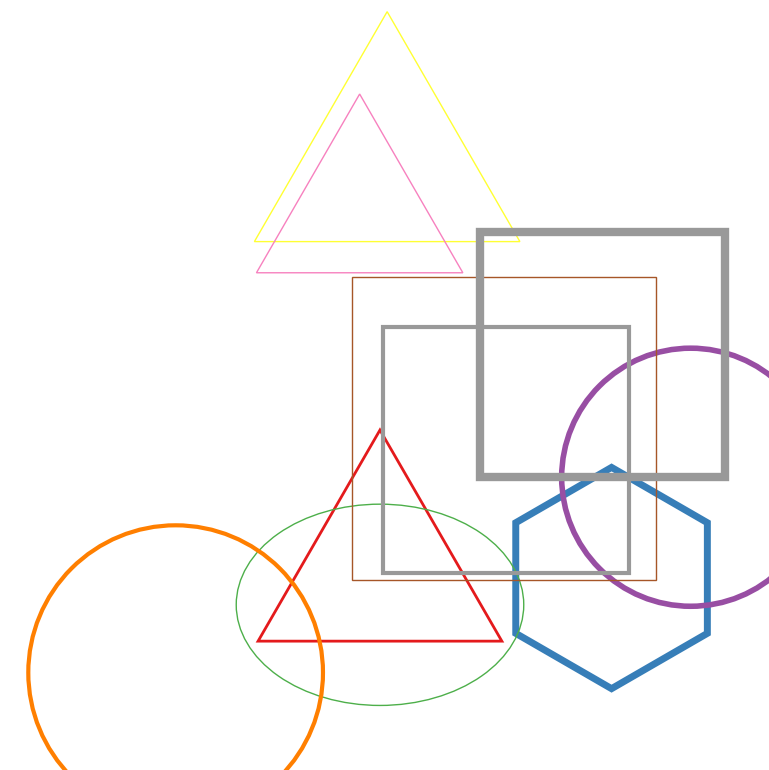[{"shape": "triangle", "thickness": 1, "radius": 0.91, "center": [0.493, 0.259]}, {"shape": "hexagon", "thickness": 2.5, "radius": 0.72, "center": [0.794, 0.249]}, {"shape": "oval", "thickness": 0.5, "radius": 0.93, "center": [0.493, 0.215]}, {"shape": "circle", "thickness": 2, "radius": 0.84, "center": [0.897, 0.38]}, {"shape": "circle", "thickness": 1.5, "radius": 0.96, "center": [0.228, 0.126]}, {"shape": "triangle", "thickness": 0.5, "radius": 1.0, "center": [0.503, 0.786]}, {"shape": "square", "thickness": 0.5, "radius": 0.99, "center": [0.654, 0.443]}, {"shape": "triangle", "thickness": 0.5, "radius": 0.77, "center": [0.467, 0.723]}, {"shape": "square", "thickness": 1.5, "radius": 0.8, "center": [0.657, 0.416]}, {"shape": "square", "thickness": 3, "radius": 0.8, "center": [0.782, 0.54]}]